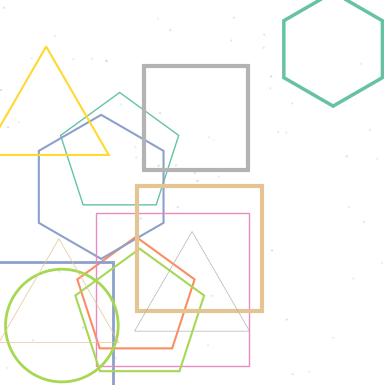[{"shape": "pentagon", "thickness": 1, "radius": 0.81, "center": [0.311, 0.598]}, {"shape": "hexagon", "thickness": 2.5, "radius": 0.74, "center": [0.865, 0.872]}, {"shape": "pentagon", "thickness": 1.5, "radius": 0.8, "center": [0.353, 0.225]}, {"shape": "hexagon", "thickness": 1.5, "radius": 0.94, "center": [0.263, 0.515]}, {"shape": "square", "thickness": 2, "radius": 0.89, "center": [0.117, 0.142]}, {"shape": "square", "thickness": 1, "radius": 0.99, "center": [0.449, 0.248]}, {"shape": "circle", "thickness": 2, "radius": 0.73, "center": [0.161, 0.154]}, {"shape": "pentagon", "thickness": 1.5, "radius": 0.88, "center": [0.363, 0.178]}, {"shape": "triangle", "thickness": 1.5, "radius": 0.94, "center": [0.12, 0.691]}, {"shape": "triangle", "thickness": 0.5, "radius": 0.9, "center": [0.153, 0.2]}, {"shape": "square", "thickness": 3, "radius": 0.81, "center": [0.518, 0.354]}, {"shape": "triangle", "thickness": 0.5, "radius": 0.86, "center": [0.499, 0.226]}, {"shape": "square", "thickness": 3, "radius": 0.67, "center": [0.509, 0.693]}]